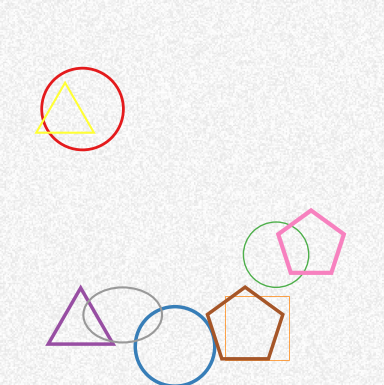[{"shape": "circle", "thickness": 2, "radius": 0.53, "center": [0.214, 0.717]}, {"shape": "circle", "thickness": 2.5, "radius": 0.52, "center": [0.455, 0.1]}, {"shape": "circle", "thickness": 1, "radius": 0.42, "center": [0.717, 0.338]}, {"shape": "triangle", "thickness": 2.5, "radius": 0.49, "center": [0.21, 0.155]}, {"shape": "square", "thickness": 0.5, "radius": 0.41, "center": [0.668, 0.148]}, {"shape": "triangle", "thickness": 1.5, "radius": 0.43, "center": [0.169, 0.699]}, {"shape": "pentagon", "thickness": 2.5, "radius": 0.51, "center": [0.637, 0.151]}, {"shape": "pentagon", "thickness": 3, "radius": 0.45, "center": [0.808, 0.364]}, {"shape": "oval", "thickness": 1.5, "radius": 0.51, "center": [0.319, 0.182]}]